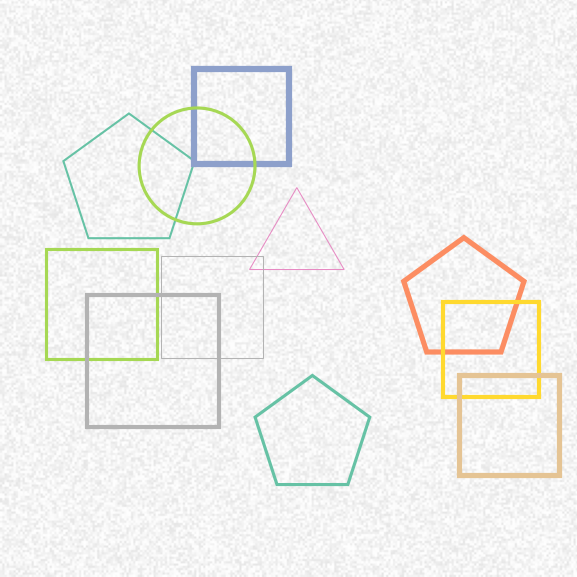[{"shape": "pentagon", "thickness": 1.5, "radius": 0.52, "center": [0.541, 0.245]}, {"shape": "pentagon", "thickness": 1, "radius": 0.6, "center": [0.223, 0.683]}, {"shape": "pentagon", "thickness": 2.5, "radius": 0.55, "center": [0.803, 0.478]}, {"shape": "square", "thickness": 3, "radius": 0.41, "center": [0.419, 0.797]}, {"shape": "triangle", "thickness": 0.5, "radius": 0.47, "center": [0.514, 0.58]}, {"shape": "square", "thickness": 1.5, "radius": 0.48, "center": [0.175, 0.473]}, {"shape": "circle", "thickness": 1.5, "radius": 0.5, "center": [0.341, 0.712]}, {"shape": "square", "thickness": 2, "radius": 0.42, "center": [0.85, 0.394]}, {"shape": "square", "thickness": 2.5, "radius": 0.43, "center": [0.881, 0.264]}, {"shape": "square", "thickness": 0.5, "radius": 0.44, "center": [0.367, 0.468]}, {"shape": "square", "thickness": 2, "radius": 0.57, "center": [0.265, 0.374]}]